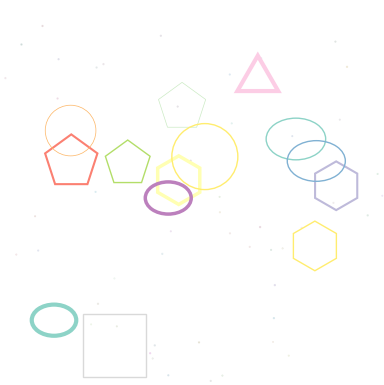[{"shape": "oval", "thickness": 1, "radius": 0.39, "center": [0.769, 0.639]}, {"shape": "oval", "thickness": 3, "radius": 0.29, "center": [0.14, 0.168]}, {"shape": "hexagon", "thickness": 2.5, "radius": 0.32, "center": [0.464, 0.532]}, {"shape": "hexagon", "thickness": 1.5, "radius": 0.32, "center": [0.873, 0.518]}, {"shape": "pentagon", "thickness": 1.5, "radius": 0.36, "center": [0.185, 0.579]}, {"shape": "oval", "thickness": 1, "radius": 0.38, "center": [0.822, 0.582]}, {"shape": "circle", "thickness": 0.5, "radius": 0.33, "center": [0.183, 0.661]}, {"shape": "pentagon", "thickness": 1, "radius": 0.31, "center": [0.332, 0.575]}, {"shape": "triangle", "thickness": 3, "radius": 0.31, "center": [0.67, 0.794]}, {"shape": "square", "thickness": 1, "radius": 0.41, "center": [0.297, 0.102]}, {"shape": "oval", "thickness": 2.5, "radius": 0.3, "center": [0.437, 0.486]}, {"shape": "pentagon", "thickness": 0.5, "radius": 0.32, "center": [0.473, 0.722]}, {"shape": "circle", "thickness": 1, "radius": 0.43, "center": [0.532, 0.593]}, {"shape": "hexagon", "thickness": 1, "radius": 0.32, "center": [0.818, 0.361]}]